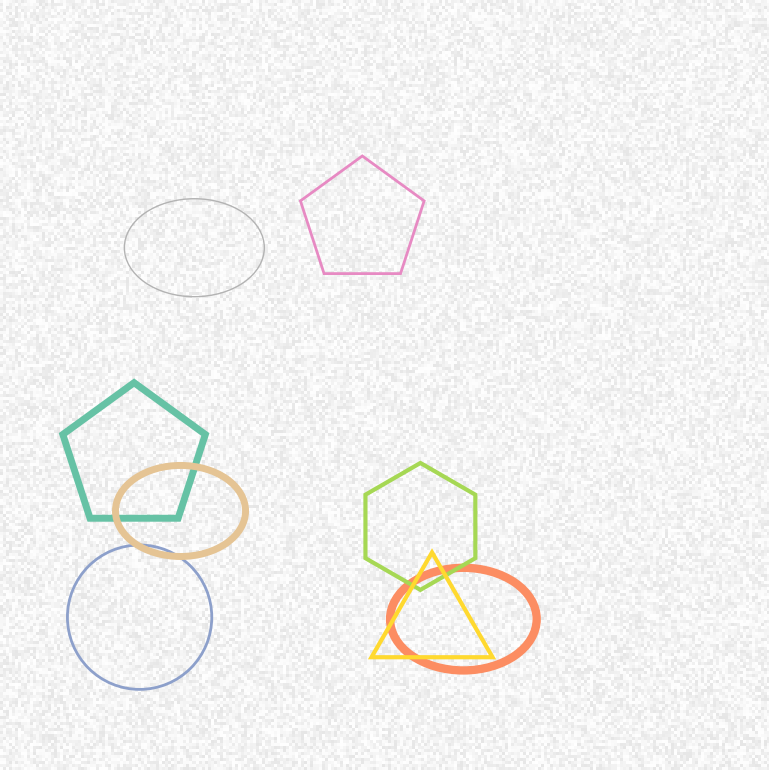[{"shape": "pentagon", "thickness": 2.5, "radius": 0.49, "center": [0.174, 0.406]}, {"shape": "oval", "thickness": 3, "radius": 0.48, "center": [0.602, 0.196]}, {"shape": "circle", "thickness": 1, "radius": 0.47, "center": [0.181, 0.198]}, {"shape": "pentagon", "thickness": 1, "radius": 0.42, "center": [0.471, 0.713]}, {"shape": "hexagon", "thickness": 1.5, "radius": 0.41, "center": [0.546, 0.316]}, {"shape": "triangle", "thickness": 1.5, "radius": 0.45, "center": [0.561, 0.192]}, {"shape": "oval", "thickness": 2.5, "radius": 0.42, "center": [0.234, 0.336]}, {"shape": "oval", "thickness": 0.5, "radius": 0.45, "center": [0.252, 0.678]}]